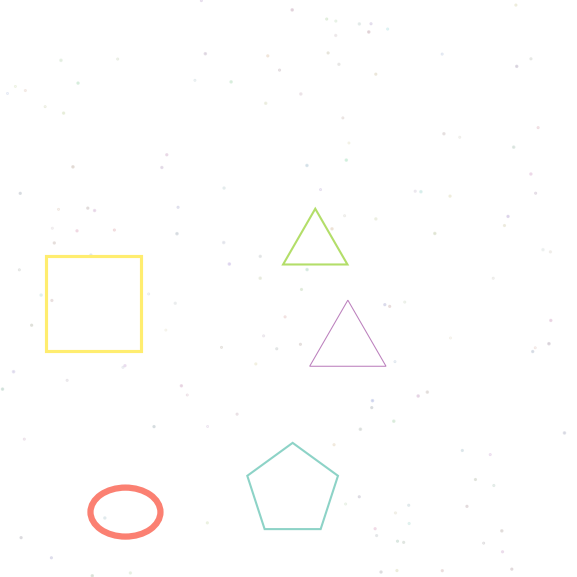[{"shape": "pentagon", "thickness": 1, "radius": 0.41, "center": [0.507, 0.15]}, {"shape": "oval", "thickness": 3, "radius": 0.3, "center": [0.217, 0.112]}, {"shape": "triangle", "thickness": 1, "radius": 0.32, "center": [0.546, 0.573]}, {"shape": "triangle", "thickness": 0.5, "radius": 0.38, "center": [0.602, 0.403]}, {"shape": "square", "thickness": 1.5, "radius": 0.41, "center": [0.162, 0.473]}]